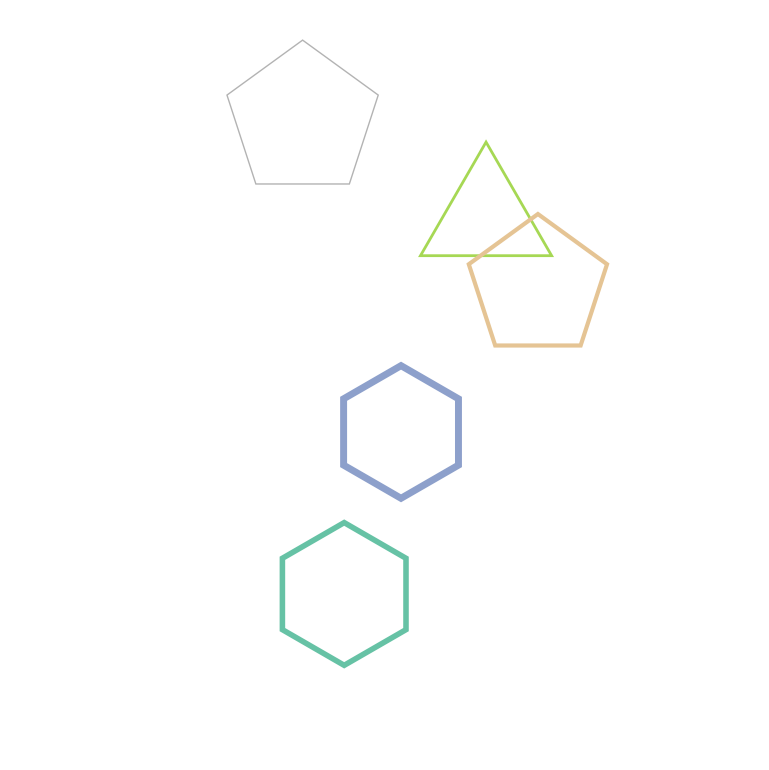[{"shape": "hexagon", "thickness": 2, "radius": 0.46, "center": [0.447, 0.229]}, {"shape": "hexagon", "thickness": 2.5, "radius": 0.43, "center": [0.521, 0.439]}, {"shape": "triangle", "thickness": 1, "radius": 0.49, "center": [0.631, 0.717]}, {"shape": "pentagon", "thickness": 1.5, "radius": 0.47, "center": [0.699, 0.628]}, {"shape": "pentagon", "thickness": 0.5, "radius": 0.52, "center": [0.393, 0.845]}]